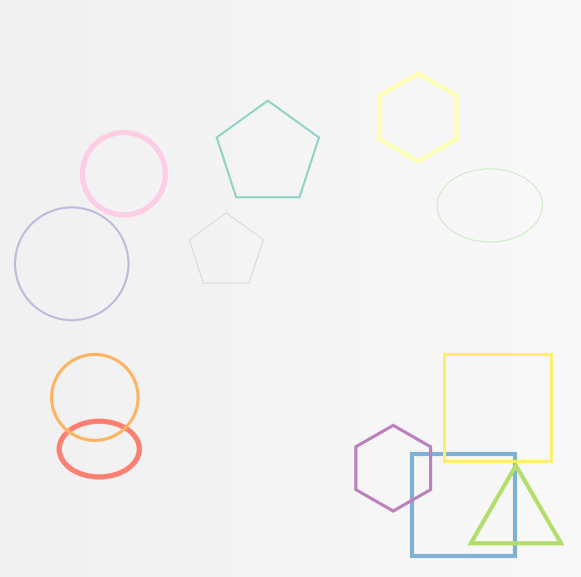[{"shape": "pentagon", "thickness": 1, "radius": 0.46, "center": [0.461, 0.732]}, {"shape": "hexagon", "thickness": 2, "radius": 0.38, "center": [0.719, 0.796]}, {"shape": "circle", "thickness": 1, "radius": 0.49, "center": [0.123, 0.542]}, {"shape": "oval", "thickness": 2.5, "radius": 0.34, "center": [0.171, 0.221]}, {"shape": "square", "thickness": 2, "radius": 0.44, "center": [0.798, 0.124]}, {"shape": "circle", "thickness": 1.5, "radius": 0.37, "center": [0.163, 0.311]}, {"shape": "triangle", "thickness": 2, "radius": 0.45, "center": [0.888, 0.103]}, {"shape": "circle", "thickness": 2.5, "radius": 0.36, "center": [0.213, 0.698]}, {"shape": "pentagon", "thickness": 0.5, "radius": 0.34, "center": [0.389, 0.563]}, {"shape": "hexagon", "thickness": 1.5, "radius": 0.37, "center": [0.676, 0.188]}, {"shape": "oval", "thickness": 0.5, "radius": 0.45, "center": [0.843, 0.643]}, {"shape": "square", "thickness": 1.5, "radius": 0.46, "center": [0.856, 0.293]}]